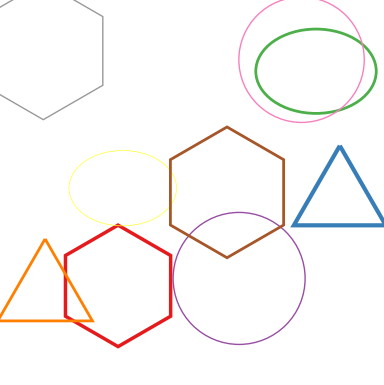[{"shape": "hexagon", "thickness": 2.5, "radius": 0.79, "center": [0.307, 0.257]}, {"shape": "triangle", "thickness": 3, "radius": 0.69, "center": [0.883, 0.484]}, {"shape": "oval", "thickness": 2, "radius": 0.78, "center": [0.821, 0.815]}, {"shape": "circle", "thickness": 1, "radius": 0.86, "center": [0.621, 0.277]}, {"shape": "triangle", "thickness": 2, "radius": 0.71, "center": [0.117, 0.237]}, {"shape": "oval", "thickness": 0.5, "radius": 0.7, "center": [0.319, 0.511]}, {"shape": "hexagon", "thickness": 2, "radius": 0.85, "center": [0.59, 0.5]}, {"shape": "circle", "thickness": 1, "radius": 0.81, "center": [0.783, 0.845]}, {"shape": "hexagon", "thickness": 1, "radius": 0.89, "center": [0.112, 0.868]}]